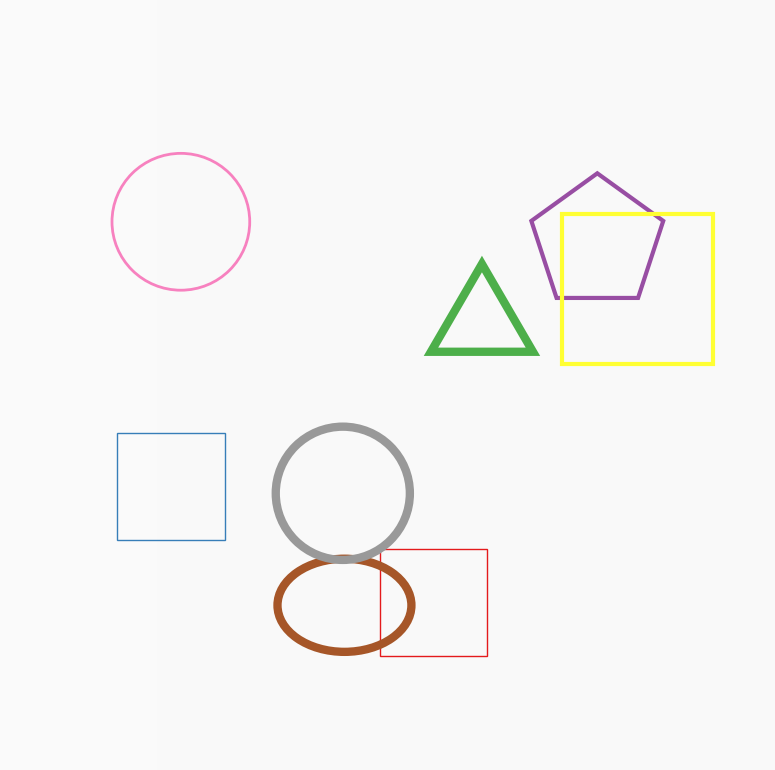[{"shape": "square", "thickness": 0.5, "radius": 0.35, "center": [0.559, 0.218]}, {"shape": "square", "thickness": 0.5, "radius": 0.35, "center": [0.221, 0.368]}, {"shape": "triangle", "thickness": 3, "radius": 0.38, "center": [0.622, 0.581]}, {"shape": "pentagon", "thickness": 1.5, "radius": 0.45, "center": [0.771, 0.685]}, {"shape": "square", "thickness": 1.5, "radius": 0.49, "center": [0.823, 0.625]}, {"shape": "oval", "thickness": 3, "radius": 0.43, "center": [0.444, 0.214]}, {"shape": "circle", "thickness": 1, "radius": 0.44, "center": [0.233, 0.712]}, {"shape": "circle", "thickness": 3, "radius": 0.43, "center": [0.442, 0.359]}]